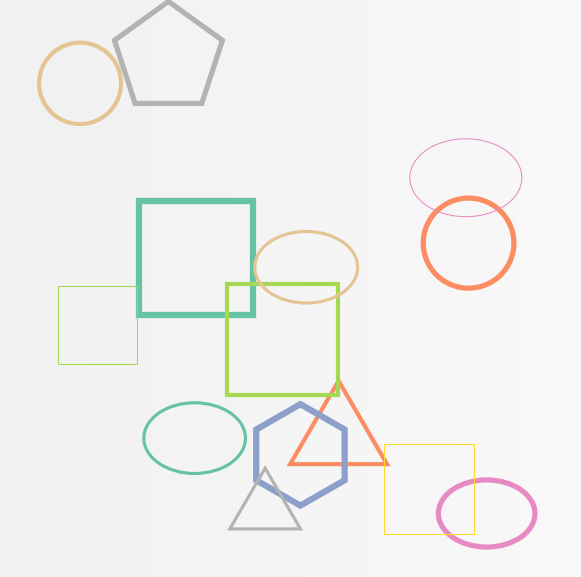[{"shape": "square", "thickness": 3, "radius": 0.49, "center": [0.337, 0.552]}, {"shape": "oval", "thickness": 1.5, "radius": 0.44, "center": [0.335, 0.24]}, {"shape": "circle", "thickness": 2.5, "radius": 0.39, "center": [0.806, 0.578]}, {"shape": "triangle", "thickness": 2, "radius": 0.48, "center": [0.582, 0.244]}, {"shape": "hexagon", "thickness": 3, "radius": 0.44, "center": [0.517, 0.211]}, {"shape": "oval", "thickness": 0.5, "radius": 0.48, "center": [0.801, 0.691]}, {"shape": "oval", "thickness": 2.5, "radius": 0.42, "center": [0.837, 0.11]}, {"shape": "square", "thickness": 0.5, "radius": 0.34, "center": [0.168, 0.437]}, {"shape": "square", "thickness": 2, "radius": 0.48, "center": [0.486, 0.411]}, {"shape": "square", "thickness": 0.5, "radius": 0.39, "center": [0.737, 0.152]}, {"shape": "oval", "thickness": 1.5, "radius": 0.44, "center": [0.527, 0.536]}, {"shape": "circle", "thickness": 2, "radius": 0.35, "center": [0.138, 0.855]}, {"shape": "triangle", "thickness": 1.5, "radius": 0.35, "center": [0.456, 0.118]}, {"shape": "pentagon", "thickness": 2.5, "radius": 0.49, "center": [0.29, 0.899]}]